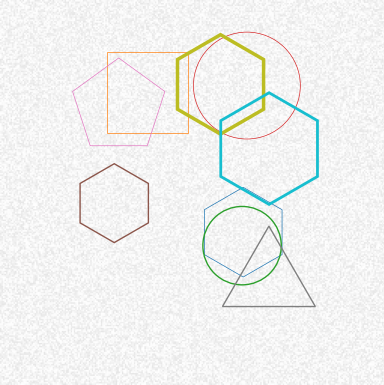[{"shape": "hexagon", "thickness": 0.5, "radius": 0.58, "center": [0.632, 0.397]}, {"shape": "square", "thickness": 0.5, "radius": 0.53, "center": [0.384, 0.76]}, {"shape": "circle", "thickness": 1, "radius": 0.51, "center": [0.629, 0.362]}, {"shape": "circle", "thickness": 0.5, "radius": 0.69, "center": [0.641, 0.778]}, {"shape": "hexagon", "thickness": 1, "radius": 0.51, "center": [0.297, 0.472]}, {"shape": "pentagon", "thickness": 0.5, "radius": 0.63, "center": [0.308, 0.723]}, {"shape": "triangle", "thickness": 1, "radius": 0.7, "center": [0.698, 0.273]}, {"shape": "hexagon", "thickness": 2.5, "radius": 0.65, "center": [0.573, 0.781]}, {"shape": "hexagon", "thickness": 2, "radius": 0.73, "center": [0.699, 0.614]}]